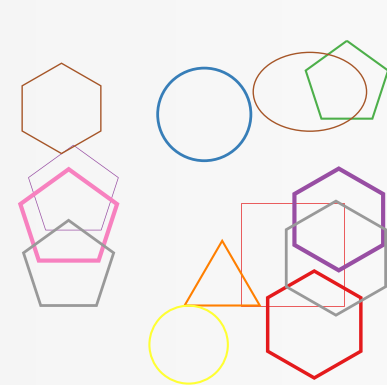[{"shape": "square", "thickness": 0.5, "radius": 0.67, "center": [0.755, 0.338]}, {"shape": "hexagon", "thickness": 2.5, "radius": 0.69, "center": [0.811, 0.157]}, {"shape": "circle", "thickness": 2, "radius": 0.6, "center": [0.527, 0.703]}, {"shape": "pentagon", "thickness": 1.5, "radius": 0.56, "center": [0.895, 0.782]}, {"shape": "hexagon", "thickness": 3, "radius": 0.66, "center": [0.874, 0.43]}, {"shape": "pentagon", "thickness": 0.5, "radius": 0.61, "center": [0.189, 0.501]}, {"shape": "triangle", "thickness": 1.5, "radius": 0.56, "center": [0.573, 0.262]}, {"shape": "circle", "thickness": 1.5, "radius": 0.51, "center": [0.487, 0.105]}, {"shape": "oval", "thickness": 1, "radius": 0.73, "center": [0.8, 0.762]}, {"shape": "hexagon", "thickness": 1, "radius": 0.59, "center": [0.159, 0.718]}, {"shape": "pentagon", "thickness": 3, "radius": 0.66, "center": [0.177, 0.429]}, {"shape": "hexagon", "thickness": 2, "radius": 0.74, "center": [0.867, 0.329]}, {"shape": "pentagon", "thickness": 2, "radius": 0.61, "center": [0.177, 0.305]}]